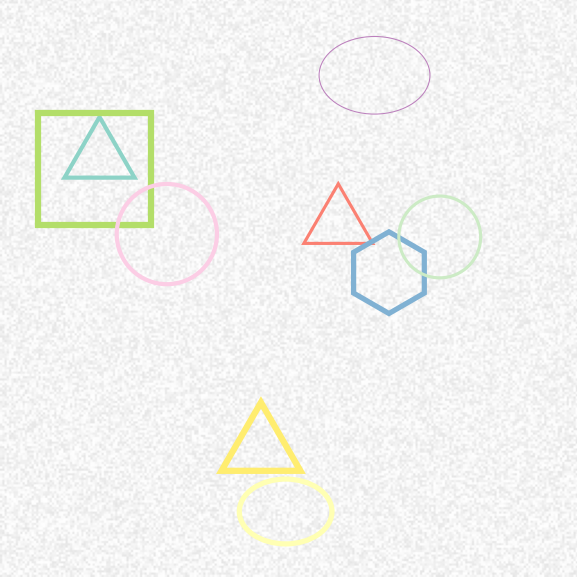[{"shape": "triangle", "thickness": 2, "radius": 0.35, "center": [0.172, 0.727]}, {"shape": "oval", "thickness": 2.5, "radius": 0.4, "center": [0.495, 0.113]}, {"shape": "triangle", "thickness": 1.5, "radius": 0.34, "center": [0.586, 0.612]}, {"shape": "hexagon", "thickness": 2.5, "radius": 0.35, "center": [0.674, 0.527]}, {"shape": "square", "thickness": 3, "radius": 0.49, "center": [0.164, 0.706]}, {"shape": "circle", "thickness": 2, "radius": 0.43, "center": [0.289, 0.594]}, {"shape": "oval", "thickness": 0.5, "radius": 0.48, "center": [0.649, 0.869]}, {"shape": "circle", "thickness": 1.5, "radius": 0.35, "center": [0.761, 0.589]}, {"shape": "triangle", "thickness": 3, "radius": 0.39, "center": [0.452, 0.223]}]